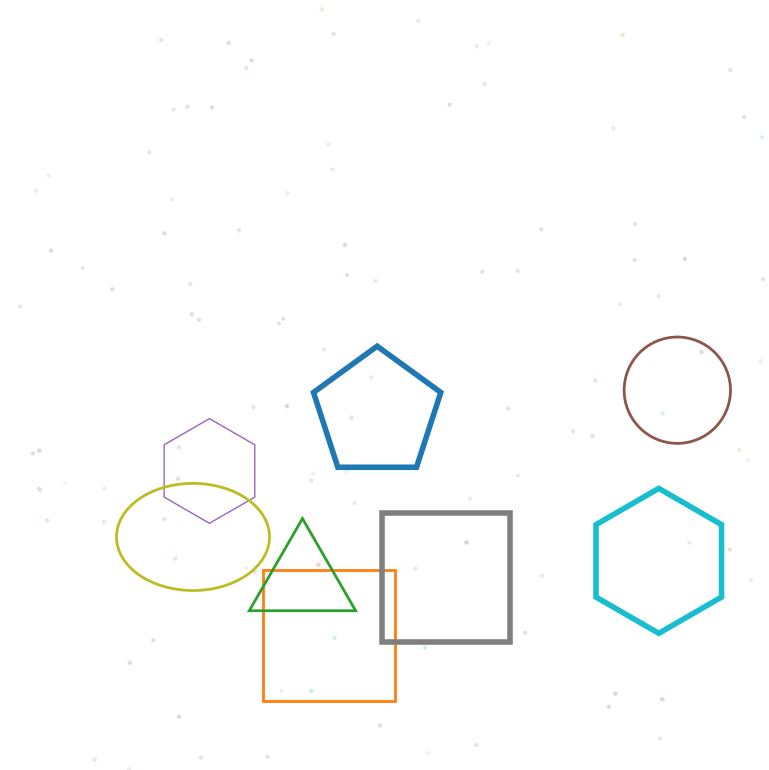[{"shape": "pentagon", "thickness": 2, "radius": 0.43, "center": [0.49, 0.463]}, {"shape": "square", "thickness": 1, "radius": 0.43, "center": [0.427, 0.175]}, {"shape": "triangle", "thickness": 1, "radius": 0.4, "center": [0.393, 0.247]}, {"shape": "hexagon", "thickness": 0.5, "radius": 0.34, "center": [0.272, 0.388]}, {"shape": "circle", "thickness": 1, "radius": 0.35, "center": [0.88, 0.493]}, {"shape": "square", "thickness": 2, "radius": 0.42, "center": [0.579, 0.25]}, {"shape": "oval", "thickness": 1, "radius": 0.5, "center": [0.251, 0.303]}, {"shape": "hexagon", "thickness": 2, "radius": 0.47, "center": [0.856, 0.272]}]